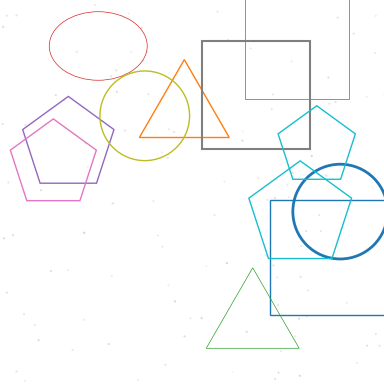[{"shape": "circle", "thickness": 2, "radius": 0.62, "center": [0.884, 0.45]}, {"shape": "square", "thickness": 1, "radius": 0.74, "center": [0.85, 0.331]}, {"shape": "triangle", "thickness": 1, "radius": 0.67, "center": [0.479, 0.71]}, {"shape": "triangle", "thickness": 0.5, "radius": 0.7, "center": [0.656, 0.165]}, {"shape": "oval", "thickness": 0.5, "radius": 0.64, "center": [0.255, 0.881]}, {"shape": "pentagon", "thickness": 1, "radius": 0.62, "center": [0.177, 0.625]}, {"shape": "square", "thickness": 0.5, "radius": 0.68, "center": [0.772, 0.879]}, {"shape": "pentagon", "thickness": 1, "radius": 0.59, "center": [0.139, 0.574]}, {"shape": "square", "thickness": 1.5, "radius": 0.7, "center": [0.665, 0.753]}, {"shape": "circle", "thickness": 1, "radius": 0.58, "center": [0.376, 0.699]}, {"shape": "pentagon", "thickness": 1, "radius": 0.7, "center": [0.78, 0.442]}, {"shape": "pentagon", "thickness": 1, "radius": 0.53, "center": [0.823, 0.62]}]